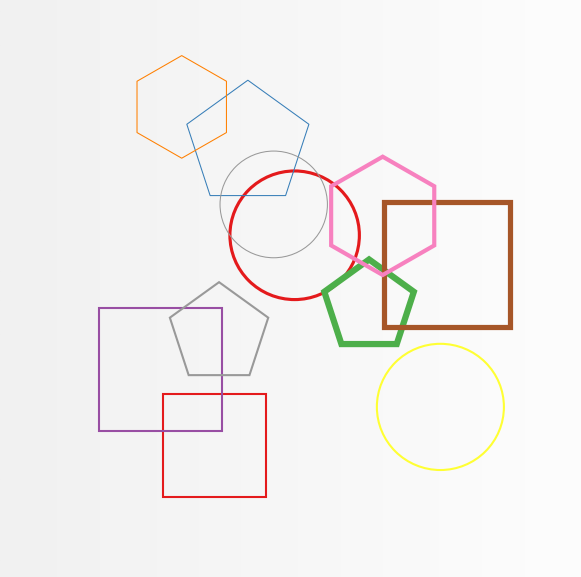[{"shape": "square", "thickness": 1, "radius": 0.44, "center": [0.369, 0.227]}, {"shape": "circle", "thickness": 1.5, "radius": 0.56, "center": [0.507, 0.592]}, {"shape": "pentagon", "thickness": 0.5, "radius": 0.55, "center": [0.426, 0.75]}, {"shape": "pentagon", "thickness": 3, "radius": 0.4, "center": [0.635, 0.469]}, {"shape": "square", "thickness": 1, "radius": 0.53, "center": [0.276, 0.359]}, {"shape": "hexagon", "thickness": 0.5, "radius": 0.44, "center": [0.313, 0.814]}, {"shape": "circle", "thickness": 1, "radius": 0.55, "center": [0.758, 0.295]}, {"shape": "square", "thickness": 2.5, "radius": 0.54, "center": [0.77, 0.541]}, {"shape": "hexagon", "thickness": 2, "radius": 0.51, "center": [0.658, 0.625]}, {"shape": "circle", "thickness": 0.5, "radius": 0.46, "center": [0.471, 0.645]}, {"shape": "pentagon", "thickness": 1, "radius": 0.44, "center": [0.377, 0.422]}]